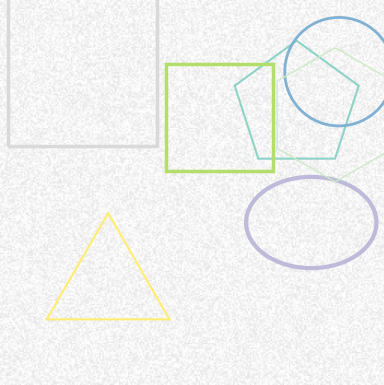[{"shape": "pentagon", "thickness": 1.5, "radius": 0.85, "center": [0.771, 0.725]}, {"shape": "oval", "thickness": 3, "radius": 0.85, "center": [0.809, 0.422]}, {"shape": "circle", "thickness": 2, "radius": 0.7, "center": [0.881, 0.814]}, {"shape": "square", "thickness": 2.5, "radius": 0.69, "center": [0.57, 0.695]}, {"shape": "square", "thickness": 2.5, "radius": 0.97, "center": [0.215, 0.815]}, {"shape": "hexagon", "thickness": 1, "radius": 0.87, "center": [0.871, 0.702]}, {"shape": "triangle", "thickness": 1.5, "radius": 0.92, "center": [0.281, 0.263]}]